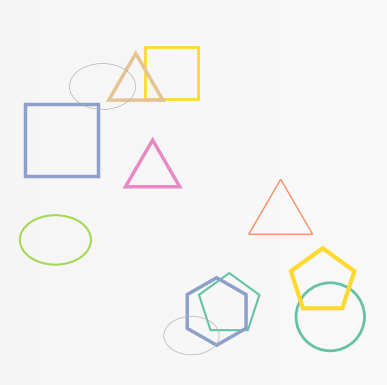[{"shape": "circle", "thickness": 2, "radius": 0.44, "center": [0.852, 0.177]}, {"shape": "pentagon", "thickness": 1.5, "radius": 0.41, "center": [0.591, 0.209]}, {"shape": "triangle", "thickness": 1, "radius": 0.48, "center": [0.724, 0.439]}, {"shape": "square", "thickness": 2.5, "radius": 0.47, "center": [0.159, 0.636]}, {"shape": "hexagon", "thickness": 2.5, "radius": 0.44, "center": [0.559, 0.191]}, {"shape": "triangle", "thickness": 2.5, "radius": 0.4, "center": [0.394, 0.555]}, {"shape": "oval", "thickness": 1.5, "radius": 0.46, "center": [0.143, 0.377]}, {"shape": "pentagon", "thickness": 3, "radius": 0.43, "center": [0.833, 0.269]}, {"shape": "square", "thickness": 2, "radius": 0.34, "center": [0.442, 0.81]}, {"shape": "triangle", "thickness": 2.5, "radius": 0.4, "center": [0.35, 0.78]}, {"shape": "oval", "thickness": 0.5, "radius": 0.36, "center": [0.494, 0.128]}, {"shape": "oval", "thickness": 0.5, "radius": 0.43, "center": [0.265, 0.775]}]